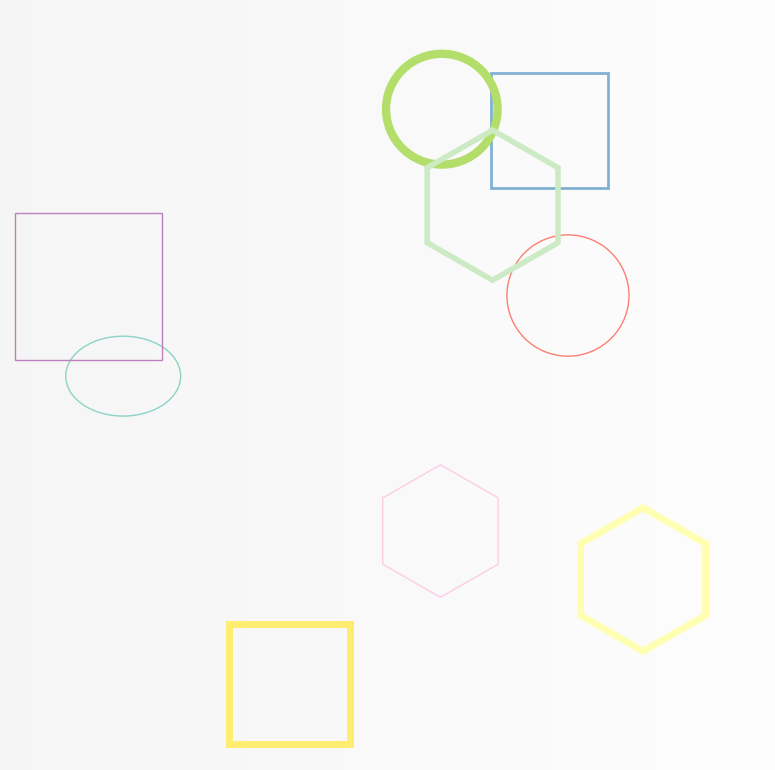[{"shape": "oval", "thickness": 0.5, "radius": 0.37, "center": [0.159, 0.512]}, {"shape": "hexagon", "thickness": 2.5, "radius": 0.47, "center": [0.83, 0.247]}, {"shape": "circle", "thickness": 0.5, "radius": 0.39, "center": [0.733, 0.616]}, {"shape": "square", "thickness": 1, "radius": 0.38, "center": [0.709, 0.831]}, {"shape": "circle", "thickness": 3, "radius": 0.36, "center": [0.57, 0.858]}, {"shape": "hexagon", "thickness": 0.5, "radius": 0.43, "center": [0.568, 0.31]}, {"shape": "square", "thickness": 0.5, "radius": 0.47, "center": [0.114, 0.628]}, {"shape": "hexagon", "thickness": 2, "radius": 0.49, "center": [0.636, 0.734]}, {"shape": "square", "thickness": 2.5, "radius": 0.39, "center": [0.374, 0.112]}]